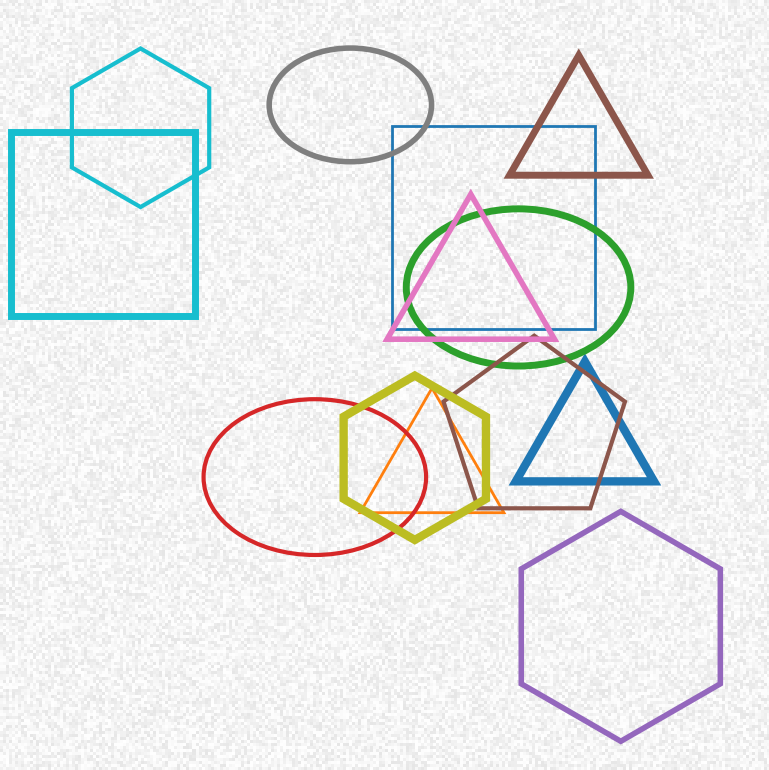[{"shape": "square", "thickness": 1, "radius": 0.66, "center": [0.641, 0.705]}, {"shape": "triangle", "thickness": 3, "radius": 0.52, "center": [0.76, 0.427]}, {"shape": "triangle", "thickness": 1, "radius": 0.54, "center": [0.561, 0.388]}, {"shape": "oval", "thickness": 2.5, "radius": 0.73, "center": [0.673, 0.627]}, {"shape": "oval", "thickness": 1.5, "radius": 0.72, "center": [0.409, 0.38]}, {"shape": "hexagon", "thickness": 2, "radius": 0.75, "center": [0.806, 0.187]}, {"shape": "triangle", "thickness": 2.5, "radius": 0.52, "center": [0.752, 0.824]}, {"shape": "pentagon", "thickness": 1.5, "radius": 0.62, "center": [0.694, 0.44]}, {"shape": "triangle", "thickness": 2, "radius": 0.63, "center": [0.611, 0.622]}, {"shape": "oval", "thickness": 2, "radius": 0.53, "center": [0.455, 0.864]}, {"shape": "hexagon", "thickness": 3, "radius": 0.53, "center": [0.539, 0.406]}, {"shape": "hexagon", "thickness": 1.5, "radius": 0.51, "center": [0.183, 0.834]}, {"shape": "square", "thickness": 2.5, "radius": 0.6, "center": [0.134, 0.709]}]